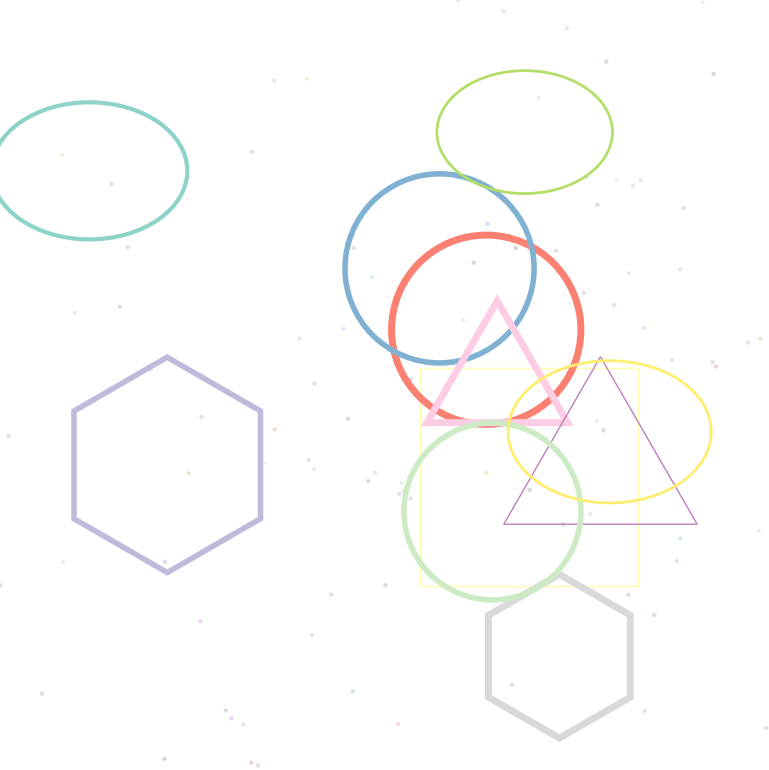[{"shape": "oval", "thickness": 1.5, "radius": 0.64, "center": [0.116, 0.778]}, {"shape": "square", "thickness": 0.5, "radius": 0.71, "center": [0.686, 0.381]}, {"shape": "hexagon", "thickness": 2, "radius": 0.7, "center": [0.217, 0.396]}, {"shape": "circle", "thickness": 2.5, "radius": 0.61, "center": [0.631, 0.572]}, {"shape": "circle", "thickness": 2, "radius": 0.61, "center": [0.571, 0.651]}, {"shape": "oval", "thickness": 1, "radius": 0.57, "center": [0.681, 0.828]}, {"shape": "triangle", "thickness": 2.5, "radius": 0.53, "center": [0.646, 0.504]}, {"shape": "hexagon", "thickness": 2.5, "radius": 0.53, "center": [0.726, 0.148]}, {"shape": "triangle", "thickness": 0.5, "radius": 0.73, "center": [0.78, 0.392]}, {"shape": "circle", "thickness": 2, "radius": 0.57, "center": [0.64, 0.336]}, {"shape": "oval", "thickness": 1, "radius": 0.66, "center": [0.792, 0.439]}]